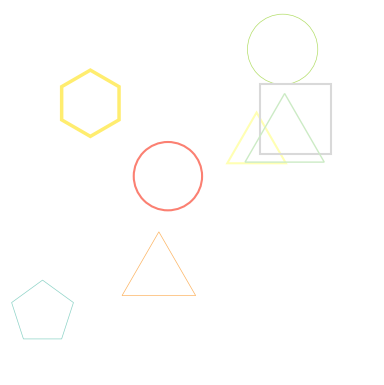[{"shape": "pentagon", "thickness": 0.5, "radius": 0.42, "center": [0.11, 0.188]}, {"shape": "triangle", "thickness": 1.5, "radius": 0.44, "center": [0.666, 0.62]}, {"shape": "circle", "thickness": 1.5, "radius": 0.44, "center": [0.436, 0.542]}, {"shape": "triangle", "thickness": 0.5, "radius": 0.55, "center": [0.413, 0.287]}, {"shape": "circle", "thickness": 0.5, "radius": 0.46, "center": [0.734, 0.872]}, {"shape": "square", "thickness": 1.5, "radius": 0.46, "center": [0.766, 0.691]}, {"shape": "triangle", "thickness": 1, "radius": 0.59, "center": [0.739, 0.638]}, {"shape": "hexagon", "thickness": 2.5, "radius": 0.43, "center": [0.235, 0.732]}]